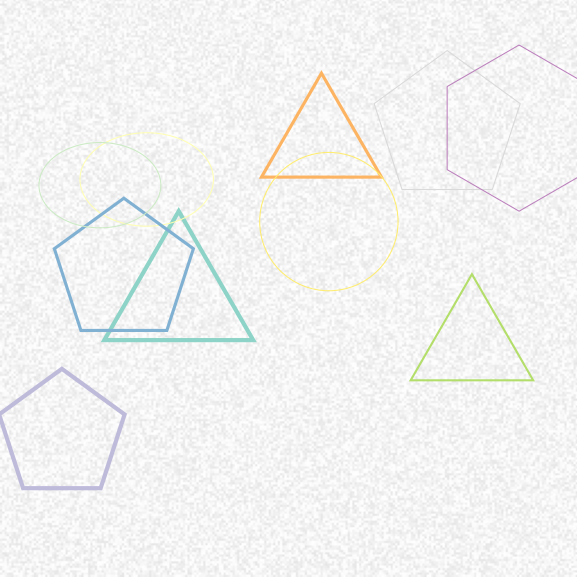[{"shape": "triangle", "thickness": 2, "radius": 0.74, "center": [0.31, 0.485]}, {"shape": "oval", "thickness": 0.5, "radius": 0.58, "center": [0.254, 0.688]}, {"shape": "pentagon", "thickness": 2, "radius": 0.57, "center": [0.107, 0.246]}, {"shape": "pentagon", "thickness": 1.5, "radius": 0.63, "center": [0.214, 0.529]}, {"shape": "triangle", "thickness": 1.5, "radius": 0.6, "center": [0.557, 0.752]}, {"shape": "triangle", "thickness": 1, "radius": 0.61, "center": [0.817, 0.402]}, {"shape": "pentagon", "thickness": 0.5, "radius": 0.66, "center": [0.774, 0.779]}, {"shape": "hexagon", "thickness": 0.5, "radius": 0.72, "center": [0.899, 0.777]}, {"shape": "oval", "thickness": 0.5, "radius": 0.53, "center": [0.173, 0.678]}, {"shape": "circle", "thickness": 0.5, "radius": 0.6, "center": [0.569, 0.615]}]